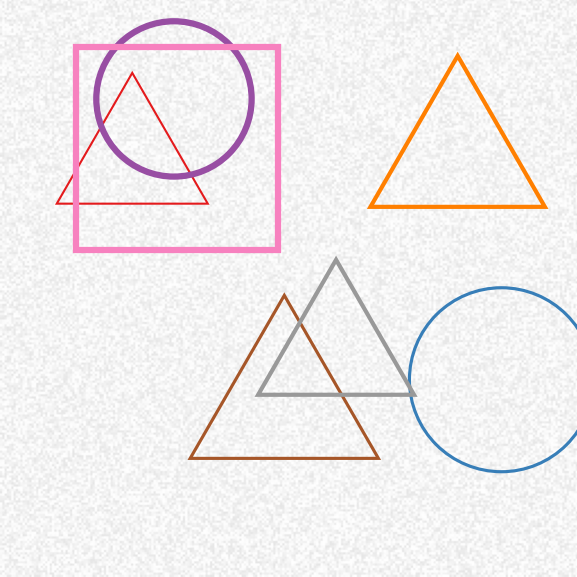[{"shape": "triangle", "thickness": 1, "radius": 0.75, "center": [0.229, 0.722]}, {"shape": "circle", "thickness": 1.5, "radius": 0.8, "center": [0.868, 0.342]}, {"shape": "circle", "thickness": 3, "radius": 0.67, "center": [0.301, 0.828]}, {"shape": "triangle", "thickness": 2, "radius": 0.87, "center": [0.793, 0.728]}, {"shape": "triangle", "thickness": 1.5, "radius": 0.94, "center": [0.492, 0.299]}, {"shape": "square", "thickness": 3, "radius": 0.88, "center": [0.307, 0.742]}, {"shape": "triangle", "thickness": 2, "radius": 0.78, "center": [0.582, 0.393]}]